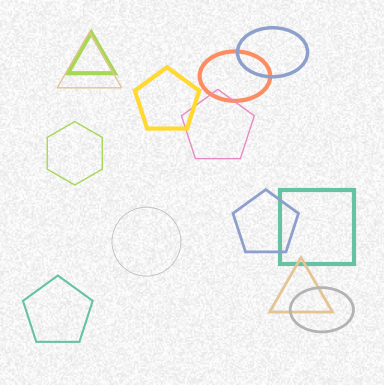[{"shape": "pentagon", "thickness": 1.5, "radius": 0.48, "center": [0.15, 0.189]}, {"shape": "square", "thickness": 3, "radius": 0.48, "center": [0.823, 0.412]}, {"shape": "oval", "thickness": 3, "radius": 0.46, "center": [0.61, 0.802]}, {"shape": "pentagon", "thickness": 2, "radius": 0.45, "center": [0.69, 0.418]}, {"shape": "oval", "thickness": 2.5, "radius": 0.46, "center": [0.708, 0.864]}, {"shape": "pentagon", "thickness": 1, "radius": 0.5, "center": [0.566, 0.668]}, {"shape": "triangle", "thickness": 3, "radius": 0.35, "center": [0.237, 0.845]}, {"shape": "hexagon", "thickness": 1, "radius": 0.41, "center": [0.194, 0.602]}, {"shape": "pentagon", "thickness": 3, "radius": 0.44, "center": [0.434, 0.737]}, {"shape": "triangle", "thickness": 2, "radius": 0.47, "center": [0.782, 0.237]}, {"shape": "triangle", "thickness": 1, "radius": 0.48, "center": [0.232, 0.82]}, {"shape": "circle", "thickness": 0.5, "radius": 0.45, "center": [0.38, 0.372]}, {"shape": "oval", "thickness": 2, "radius": 0.41, "center": [0.836, 0.195]}]